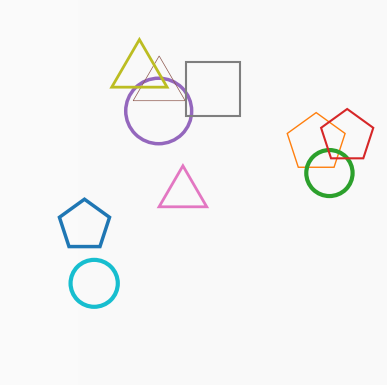[{"shape": "pentagon", "thickness": 2.5, "radius": 0.34, "center": [0.218, 0.415]}, {"shape": "pentagon", "thickness": 1, "radius": 0.39, "center": [0.816, 0.629]}, {"shape": "circle", "thickness": 3, "radius": 0.3, "center": [0.85, 0.551]}, {"shape": "pentagon", "thickness": 1.5, "radius": 0.35, "center": [0.896, 0.646]}, {"shape": "circle", "thickness": 2.5, "radius": 0.43, "center": [0.41, 0.712]}, {"shape": "triangle", "thickness": 0.5, "radius": 0.39, "center": [0.411, 0.777]}, {"shape": "triangle", "thickness": 2, "radius": 0.35, "center": [0.472, 0.498]}, {"shape": "square", "thickness": 1.5, "radius": 0.35, "center": [0.549, 0.769]}, {"shape": "triangle", "thickness": 2, "radius": 0.41, "center": [0.36, 0.815]}, {"shape": "circle", "thickness": 3, "radius": 0.3, "center": [0.243, 0.264]}]